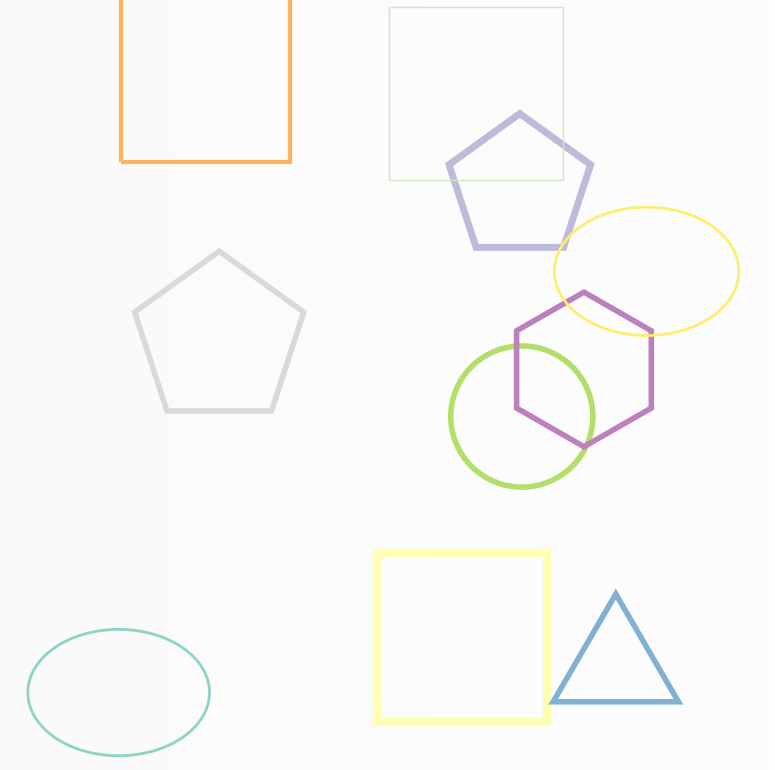[{"shape": "oval", "thickness": 1, "radius": 0.59, "center": [0.153, 0.101]}, {"shape": "square", "thickness": 3, "radius": 0.55, "center": [0.596, 0.172]}, {"shape": "pentagon", "thickness": 2.5, "radius": 0.48, "center": [0.671, 0.756]}, {"shape": "triangle", "thickness": 2, "radius": 0.47, "center": [0.795, 0.135]}, {"shape": "square", "thickness": 1.5, "radius": 0.54, "center": [0.266, 0.899]}, {"shape": "circle", "thickness": 2, "radius": 0.46, "center": [0.673, 0.459]}, {"shape": "pentagon", "thickness": 2, "radius": 0.57, "center": [0.283, 0.559]}, {"shape": "hexagon", "thickness": 2, "radius": 0.5, "center": [0.753, 0.52]}, {"shape": "square", "thickness": 0.5, "radius": 0.56, "center": [0.614, 0.879]}, {"shape": "oval", "thickness": 1, "radius": 0.6, "center": [0.834, 0.648]}]